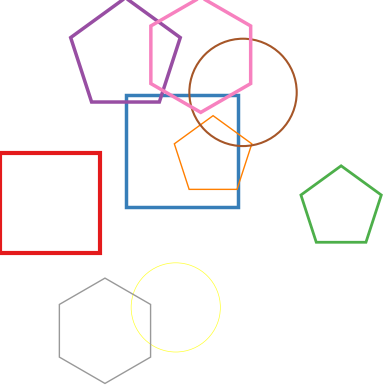[{"shape": "square", "thickness": 3, "radius": 0.65, "center": [0.13, 0.472]}, {"shape": "square", "thickness": 2.5, "radius": 0.73, "center": [0.472, 0.607]}, {"shape": "pentagon", "thickness": 2, "radius": 0.55, "center": [0.886, 0.46]}, {"shape": "pentagon", "thickness": 2.5, "radius": 0.75, "center": [0.326, 0.856]}, {"shape": "pentagon", "thickness": 1, "radius": 0.53, "center": [0.553, 0.594]}, {"shape": "circle", "thickness": 0.5, "radius": 0.58, "center": [0.457, 0.202]}, {"shape": "circle", "thickness": 1.5, "radius": 0.7, "center": [0.631, 0.76]}, {"shape": "hexagon", "thickness": 2.5, "radius": 0.75, "center": [0.521, 0.858]}, {"shape": "hexagon", "thickness": 1, "radius": 0.68, "center": [0.273, 0.141]}]